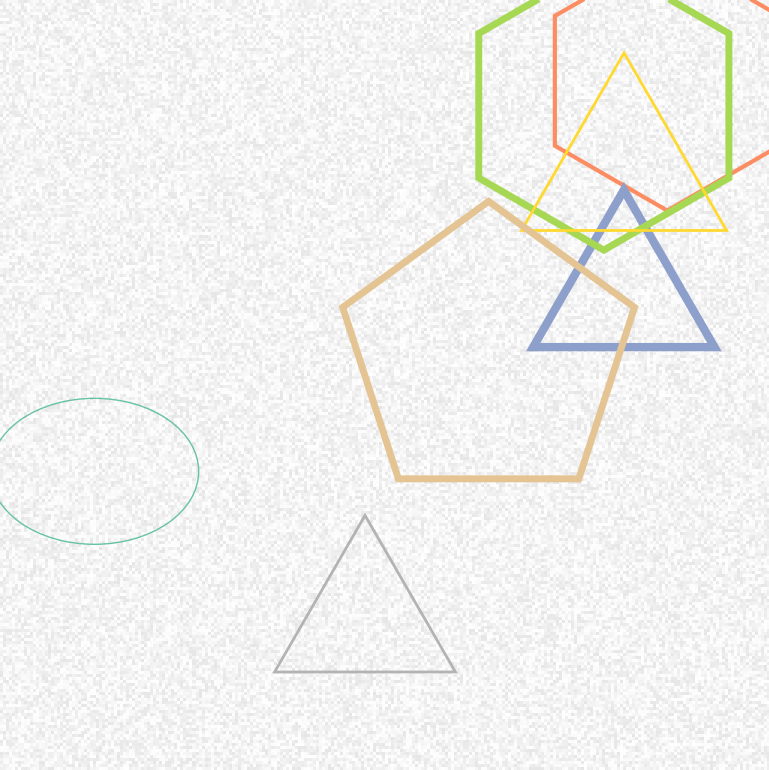[{"shape": "oval", "thickness": 0.5, "radius": 0.68, "center": [0.123, 0.388]}, {"shape": "hexagon", "thickness": 1.5, "radius": 0.84, "center": [0.867, 0.895]}, {"shape": "triangle", "thickness": 3, "radius": 0.68, "center": [0.81, 0.617]}, {"shape": "hexagon", "thickness": 2.5, "radius": 0.94, "center": [0.784, 0.863]}, {"shape": "triangle", "thickness": 1, "radius": 0.77, "center": [0.81, 0.778]}, {"shape": "pentagon", "thickness": 2.5, "radius": 1.0, "center": [0.635, 0.539]}, {"shape": "triangle", "thickness": 1, "radius": 0.68, "center": [0.474, 0.195]}]